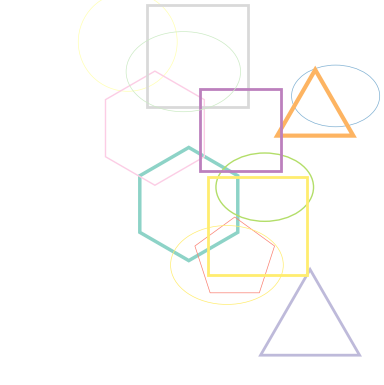[{"shape": "hexagon", "thickness": 2.5, "radius": 0.73, "center": [0.49, 0.47]}, {"shape": "circle", "thickness": 0.5, "radius": 0.64, "center": [0.332, 0.891]}, {"shape": "triangle", "thickness": 2, "radius": 0.74, "center": [0.805, 0.152]}, {"shape": "pentagon", "thickness": 0.5, "radius": 0.54, "center": [0.61, 0.327]}, {"shape": "oval", "thickness": 0.5, "radius": 0.57, "center": [0.872, 0.751]}, {"shape": "triangle", "thickness": 3, "radius": 0.57, "center": [0.819, 0.705]}, {"shape": "oval", "thickness": 1, "radius": 0.63, "center": [0.688, 0.514]}, {"shape": "hexagon", "thickness": 1, "radius": 0.74, "center": [0.402, 0.667]}, {"shape": "square", "thickness": 2, "radius": 0.66, "center": [0.512, 0.855]}, {"shape": "square", "thickness": 2, "radius": 0.53, "center": [0.625, 0.662]}, {"shape": "oval", "thickness": 0.5, "radius": 0.74, "center": [0.476, 0.814]}, {"shape": "square", "thickness": 2, "radius": 0.64, "center": [0.669, 0.413]}, {"shape": "oval", "thickness": 0.5, "radius": 0.73, "center": [0.589, 0.312]}]